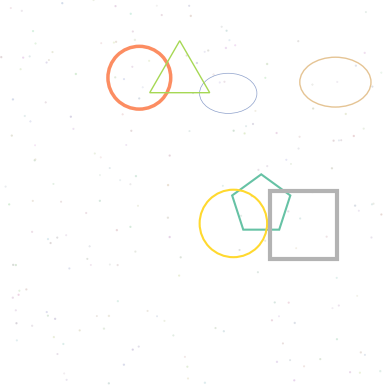[{"shape": "pentagon", "thickness": 1.5, "radius": 0.4, "center": [0.679, 0.468]}, {"shape": "circle", "thickness": 2.5, "radius": 0.41, "center": [0.362, 0.798]}, {"shape": "oval", "thickness": 0.5, "radius": 0.37, "center": [0.593, 0.758]}, {"shape": "triangle", "thickness": 1, "radius": 0.45, "center": [0.467, 0.804]}, {"shape": "circle", "thickness": 1.5, "radius": 0.44, "center": [0.606, 0.42]}, {"shape": "oval", "thickness": 1, "radius": 0.46, "center": [0.871, 0.787]}, {"shape": "square", "thickness": 3, "radius": 0.44, "center": [0.788, 0.415]}]